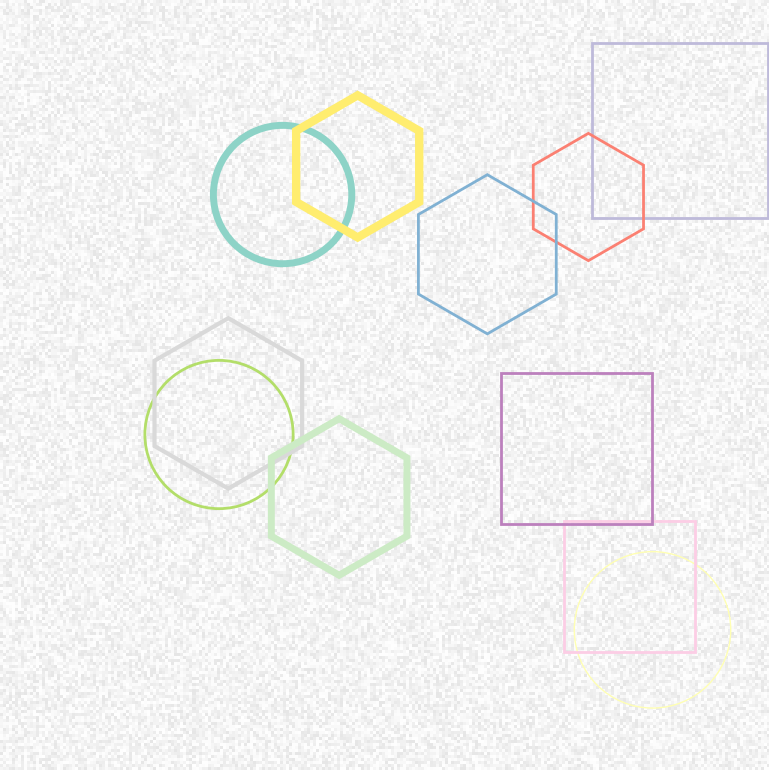[{"shape": "circle", "thickness": 2.5, "radius": 0.45, "center": [0.367, 0.747]}, {"shape": "circle", "thickness": 0.5, "radius": 0.51, "center": [0.847, 0.182]}, {"shape": "square", "thickness": 1, "radius": 0.57, "center": [0.883, 0.83]}, {"shape": "hexagon", "thickness": 1, "radius": 0.41, "center": [0.764, 0.744]}, {"shape": "hexagon", "thickness": 1, "radius": 0.52, "center": [0.633, 0.67]}, {"shape": "circle", "thickness": 1, "radius": 0.48, "center": [0.284, 0.436]}, {"shape": "square", "thickness": 1, "radius": 0.43, "center": [0.818, 0.238]}, {"shape": "hexagon", "thickness": 1.5, "radius": 0.55, "center": [0.297, 0.476]}, {"shape": "square", "thickness": 1, "radius": 0.49, "center": [0.748, 0.418]}, {"shape": "hexagon", "thickness": 2.5, "radius": 0.51, "center": [0.44, 0.355]}, {"shape": "hexagon", "thickness": 3, "radius": 0.46, "center": [0.465, 0.784]}]